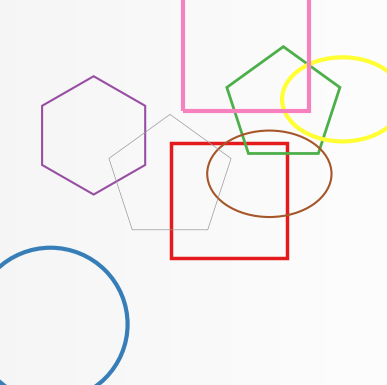[{"shape": "square", "thickness": 2.5, "radius": 0.75, "center": [0.592, 0.48]}, {"shape": "circle", "thickness": 3, "radius": 0.99, "center": [0.13, 0.158]}, {"shape": "pentagon", "thickness": 2, "radius": 0.77, "center": [0.731, 0.725]}, {"shape": "hexagon", "thickness": 1.5, "radius": 0.77, "center": [0.242, 0.648]}, {"shape": "oval", "thickness": 3, "radius": 0.78, "center": [0.884, 0.742]}, {"shape": "oval", "thickness": 1.5, "radius": 0.8, "center": [0.695, 0.549]}, {"shape": "square", "thickness": 3, "radius": 0.81, "center": [0.636, 0.875]}, {"shape": "pentagon", "thickness": 0.5, "radius": 0.83, "center": [0.439, 0.537]}]